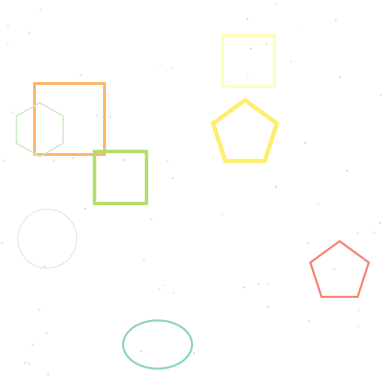[{"shape": "oval", "thickness": 1.5, "radius": 0.45, "center": [0.409, 0.105]}, {"shape": "square", "thickness": 2, "radius": 0.33, "center": [0.644, 0.843]}, {"shape": "pentagon", "thickness": 1.5, "radius": 0.4, "center": [0.882, 0.294]}, {"shape": "square", "thickness": 2, "radius": 0.46, "center": [0.179, 0.693]}, {"shape": "square", "thickness": 2.5, "radius": 0.34, "center": [0.312, 0.54]}, {"shape": "circle", "thickness": 0.5, "radius": 0.38, "center": [0.123, 0.38]}, {"shape": "hexagon", "thickness": 1, "radius": 0.35, "center": [0.103, 0.663]}, {"shape": "pentagon", "thickness": 3, "radius": 0.44, "center": [0.636, 0.652]}]